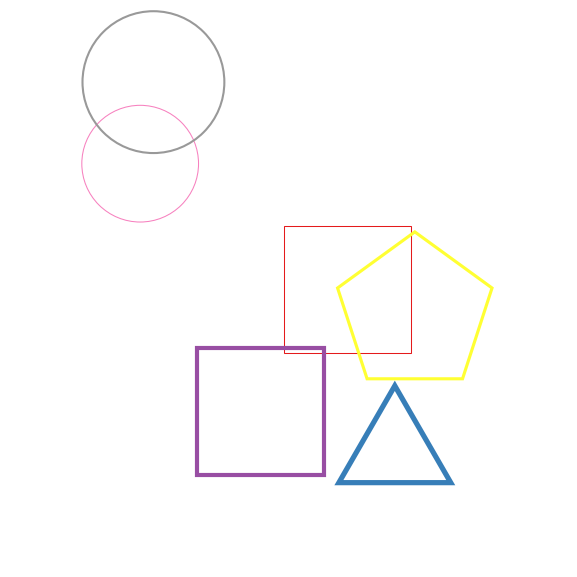[{"shape": "square", "thickness": 0.5, "radius": 0.55, "center": [0.602, 0.497]}, {"shape": "triangle", "thickness": 2.5, "radius": 0.56, "center": [0.684, 0.219]}, {"shape": "square", "thickness": 2, "radius": 0.55, "center": [0.452, 0.286]}, {"shape": "pentagon", "thickness": 1.5, "radius": 0.7, "center": [0.718, 0.457]}, {"shape": "circle", "thickness": 0.5, "radius": 0.51, "center": [0.243, 0.716]}, {"shape": "circle", "thickness": 1, "radius": 0.61, "center": [0.266, 0.857]}]